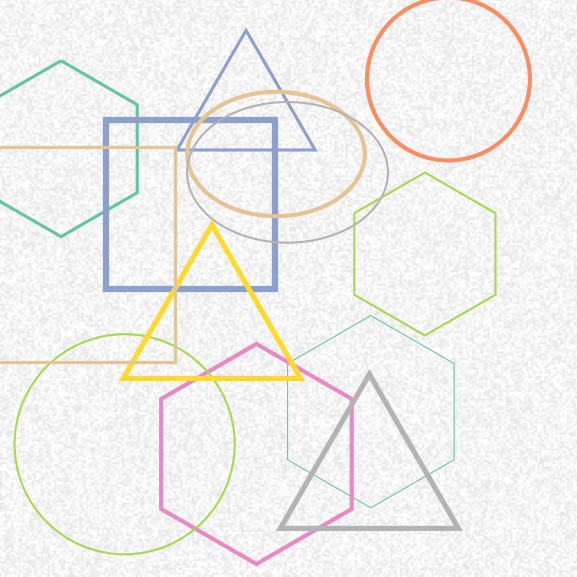[{"shape": "hexagon", "thickness": 0.5, "radius": 0.83, "center": [0.642, 0.286]}, {"shape": "hexagon", "thickness": 1.5, "radius": 0.76, "center": [0.106, 0.742]}, {"shape": "circle", "thickness": 2, "radius": 0.71, "center": [0.777, 0.862]}, {"shape": "square", "thickness": 3, "radius": 0.73, "center": [0.329, 0.645]}, {"shape": "triangle", "thickness": 1.5, "radius": 0.69, "center": [0.426, 0.808]}, {"shape": "hexagon", "thickness": 2, "radius": 0.95, "center": [0.444, 0.213]}, {"shape": "hexagon", "thickness": 1, "radius": 0.71, "center": [0.736, 0.559]}, {"shape": "circle", "thickness": 1, "radius": 0.95, "center": [0.216, 0.23]}, {"shape": "triangle", "thickness": 2.5, "radius": 0.89, "center": [0.367, 0.432]}, {"shape": "square", "thickness": 1.5, "radius": 0.93, "center": [0.117, 0.558]}, {"shape": "oval", "thickness": 2, "radius": 0.77, "center": [0.478, 0.732]}, {"shape": "oval", "thickness": 1, "radius": 0.87, "center": [0.498, 0.701]}, {"shape": "triangle", "thickness": 2.5, "radius": 0.89, "center": [0.64, 0.173]}]